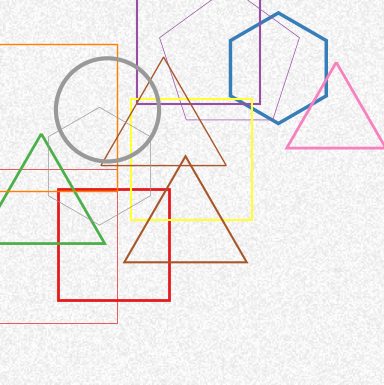[{"shape": "square", "thickness": 2, "radius": 0.73, "center": [0.295, 0.365]}, {"shape": "square", "thickness": 0.5, "radius": 1.0, "center": [0.104, 0.361]}, {"shape": "hexagon", "thickness": 2.5, "radius": 0.72, "center": [0.723, 0.823]}, {"shape": "triangle", "thickness": 2, "radius": 0.95, "center": [0.107, 0.462]}, {"shape": "square", "thickness": 1.5, "radius": 0.8, "center": [0.515, 0.89]}, {"shape": "pentagon", "thickness": 0.5, "radius": 0.96, "center": [0.596, 0.843]}, {"shape": "square", "thickness": 1, "radius": 0.96, "center": [0.114, 0.695]}, {"shape": "square", "thickness": 1.5, "radius": 0.79, "center": [0.498, 0.587]}, {"shape": "triangle", "thickness": 1.5, "radius": 0.92, "center": [0.482, 0.411]}, {"shape": "triangle", "thickness": 1, "radius": 0.94, "center": [0.425, 0.664]}, {"shape": "triangle", "thickness": 2, "radius": 0.74, "center": [0.873, 0.69]}, {"shape": "hexagon", "thickness": 0.5, "radius": 0.77, "center": [0.258, 0.568]}, {"shape": "circle", "thickness": 3, "radius": 0.67, "center": [0.279, 0.715]}]